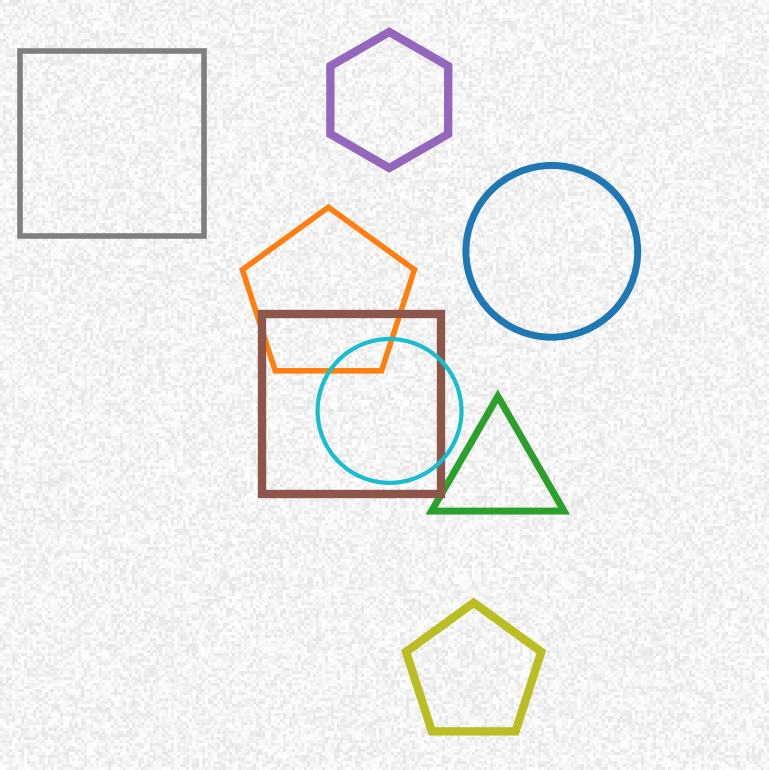[{"shape": "circle", "thickness": 2.5, "radius": 0.56, "center": [0.717, 0.674]}, {"shape": "pentagon", "thickness": 2, "radius": 0.59, "center": [0.427, 0.613]}, {"shape": "triangle", "thickness": 2.5, "radius": 0.5, "center": [0.647, 0.386]}, {"shape": "hexagon", "thickness": 3, "radius": 0.44, "center": [0.506, 0.87]}, {"shape": "square", "thickness": 3, "radius": 0.58, "center": [0.457, 0.476]}, {"shape": "square", "thickness": 2, "radius": 0.6, "center": [0.146, 0.814]}, {"shape": "pentagon", "thickness": 3, "radius": 0.46, "center": [0.615, 0.125]}, {"shape": "circle", "thickness": 1.5, "radius": 0.47, "center": [0.506, 0.466]}]